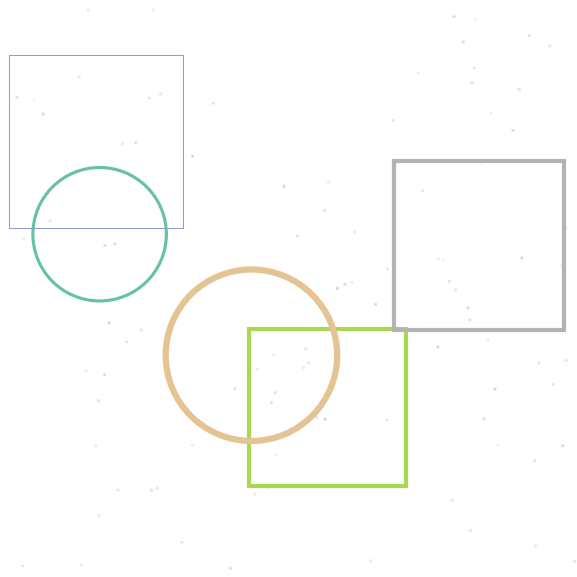[{"shape": "circle", "thickness": 1.5, "radius": 0.58, "center": [0.173, 0.594]}, {"shape": "square", "thickness": 0.5, "radius": 0.75, "center": [0.166, 0.754]}, {"shape": "square", "thickness": 2, "radius": 0.68, "center": [0.567, 0.294]}, {"shape": "circle", "thickness": 3, "radius": 0.74, "center": [0.435, 0.384]}, {"shape": "square", "thickness": 2, "radius": 0.73, "center": [0.829, 0.574]}]